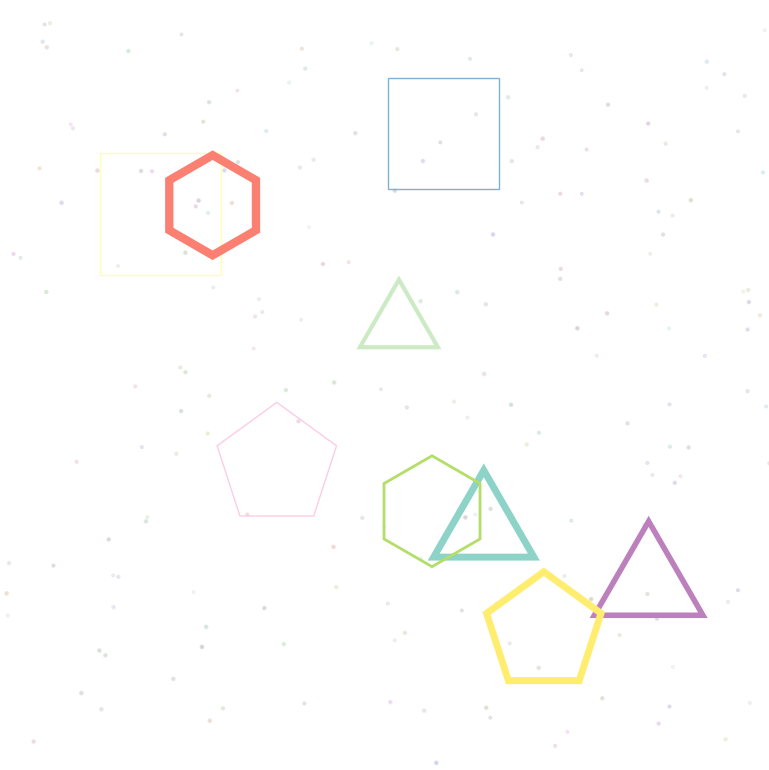[{"shape": "triangle", "thickness": 2.5, "radius": 0.38, "center": [0.628, 0.314]}, {"shape": "square", "thickness": 0.5, "radius": 0.39, "center": [0.208, 0.722]}, {"shape": "hexagon", "thickness": 3, "radius": 0.32, "center": [0.276, 0.733]}, {"shape": "square", "thickness": 0.5, "radius": 0.36, "center": [0.576, 0.826]}, {"shape": "hexagon", "thickness": 1, "radius": 0.36, "center": [0.561, 0.336]}, {"shape": "pentagon", "thickness": 0.5, "radius": 0.41, "center": [0.36, 0.396]}, {"shape": "triangle", "thickness": 2, "radius": 0.41, "center": [0.842, 0.242]}, {"shape": "triangle", "thickness": 1.5, "radius": 0.29, "center": [0.518, 0.578]}, {"shape": "pentagon", "thickness": 2.5, "radius": 0.39, "center": [0.706, 0.179]}]